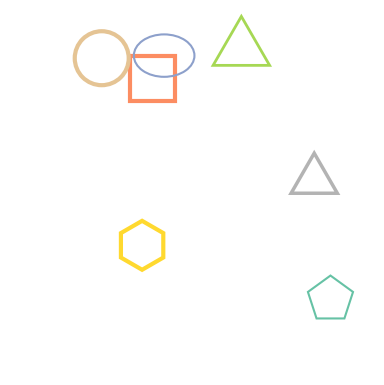[{"shape": "pentagon", "thickness": 1.5, "radius": 0.31, "center": [0.858, 0.223]}, {"shape": "square", "thickness": 3, "radius": 0.29, "center": [0.397, 0.797]}, {"shape": "oval", "thickness": 1.5, "radius": 0.39, "center": [0.426, 0.856]}, {"shape": "triangle", "thickness": 2, "radius": 0.42, "center": [0.627, 0.873]}, {"shape": "hexagon", "thickness": 3, "radius": 0.32, "center": [0.369, 0.363]}, {"shape": "circle", "thickness": 3, "radius": 0.35, "center": [0.264, 0.849]}, {"shape": "triangle", "thickness": 2.5, "radius": 0.35, "center": [0.816, 0.533]}]